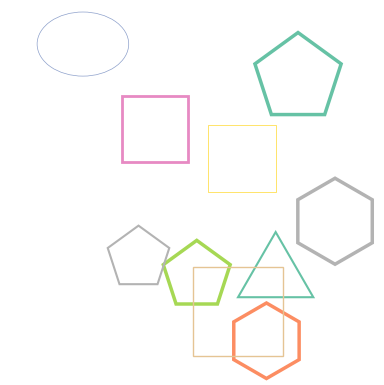[{"shape": "triangle", "thickness": 1.5, "radius": 0.56, "center": [0.716, 0.284]}, {"shape": "pentagon", "thickness": 2.5, "radius": 0.59, "center": [0.774, 0.798]}, {"shape": "hexagon", "thickness": 2.5, "radius": 0.49, "center": [0.692, 0.115]}, {"shape": "oval", "thickness": 0.5, "radius": 0.59, "center": [0.215, 0.886]}, {"shape": "square", "thickness": 2, "radius": 0.43, "center": [0.402, 0.665]}, {"shape": "pentagon", "thickness": 2.5, "radius": 0.46, "center": [0.511, 0.284]}, {"shape": "square", "thickness": 0.5, "radius": 0.44, "center": [0.629, 0.589]}, {"shape": "square", "thickness": 1, "radius": 0.58, "center": [0.619, 0.191]}, {"shape": "pentagon", "thickness": 1.5, "radius": 0.42, "center": [0.36, 0.33]}, {"shape": "hexagon", "thickness": 2.5, "radius": 0.56, "center": [0.87, 0.425]}]